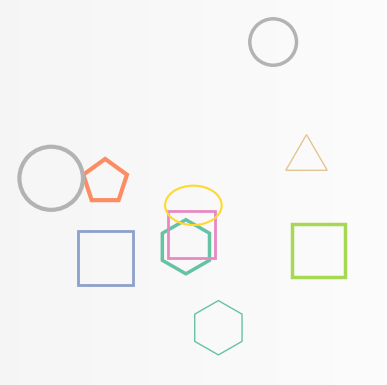[{"shape": "hexagon", "thickness": 1, "radius": 0.35, "center": [0.564, 0.149]}, {"shape": "hexagon", "thickness": 2.5, "radius": 0.35, "center": [0.48, 0.359]}, {"shape": "pentagon", "thickness": 3, "radius": 0.3, "center": [0.271, 0.528]}, {"shape": "square", "thickness": 2, "radius": 0.36, "center": [0.271, 0.33]}, {"shape": "square", "thickness": 2, "radius": 0.3, "center": [0.494, 0.39]}, {"shape": "square", "thickness": 2.5, "radius": 0.35, "center": [0.822, 0.35]}, {"shape": "oval", "thickness": 1.5, "radius": 0.36, "center": [0.499, 0.467]}, {"shape": "triangle", "thickness": 1, "radius": 0.31, "center": [0.791, 0.588]}, {"shape": "circle", "thickness": 3, "radius": 0.41, "center": [0.132, 0.537]}, {"shape": "circle", "thickness": 2.5, "radius": 0.3, "center": [0.705, 0.891]}]